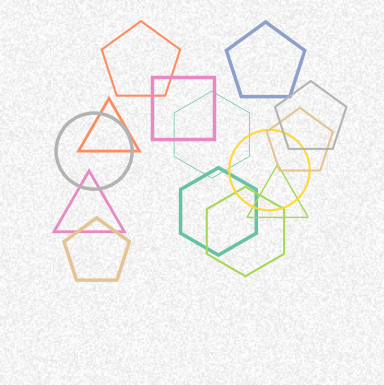[{"shape": "hexagon", "thickness": 2.5, "radius": 0.57, "center": [0.567, 0.451]}, {"shape": "hexagon", "thickness": 0.5, "radius": 0.56, "center": [0.55, 0.65]}, {"shape": "pentagon", "thickness": 1.5, "radius": 0.54, "center": [0.366, 0.838]}, {"shape": "triangle", "thickness": 2, "radius": 0.46, "center": [0.283, 0.653]}, {"shape": "pentagon", "thickness": 2.5, "radius": 0.54, "center": [0.69, 0.836]}, {"shape": "triangle", "thickness": 2, "radius": 0.53, "center": [0.231, 0.451]}, {"shape": "square", "thickness": 2.5, "radius": 0.4, "center": [0.475, 0.72]}, {"shape": "triangle", "thickness": 1, "radius": 0.46, "center": [0.721, 0.481]}, {"shape": "hexagon", "thickness": 1.5, "radius": 0.58, "center": [0.638, 0.399]}, {"shape": "circle", "thickness": 1.5, "radius": 0.52, "center": [0.7, 0.558]}, {"shape": "pentagon", "thickness": 1.5, "radius": 0.45, "center": [0.779, 0.63]}, {"shape": "pentagon", "thickness": 2.5, "radius": 0.45, "center": [0.251, 0.345]}, {"shape": "pentagon", "thickness": 1.5, "radius": 0.49, "center": [0.807, 0.692]}, {"shape": "circle", "thickness": 2.5, "radius": 0.49, "center": [0.244, 0.608]}]